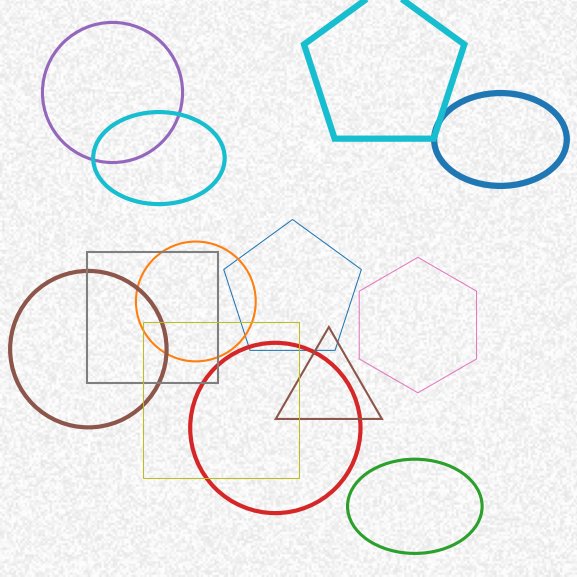[{"shape": "pentagon", "thickness": 0.5, "radius": 0.63, "center": [0.507, 0.494]}, {"shape": "oval", "thickness": 3, "radius": 0.57, "center": [0.867, 0.758]}, {"shape": "circle", "thickness": 1, "radius": 0.52, "center": [0.339, 0.477]}, {"shape": "oval", "thickness": 1.5, "radius": 0.58, "center": [0.718, 0.122]}, {"shape": "circle", "thickness": 2, "radius": 0.74, "center": [0.477, 0.258]}, {"shape": "circle", "thickness": 1.5, "radius": 0.61, "center": [0.195, 0.839]}, {"shape": "triangle", "thickness": 1, "radius": 0.53, "center": [0.569, 0.327]}, {"shape": "circle", "thickness": 2, "radius": 0.68, "center": [0.153, 0.395]}, {"shape": "hexagon", "thickness": 0.5, "radius": 0.59, "center": [0.724, 0.436]}, {"shape": "square", "thickness": 1, "radius": 0.57, "center": [0.264, 0.45]}, {"shape": "square", "thickness": 0.5, "radius": 0.68, "center": [0.382, 0.307]}, {"shape": "pentagon", "thickness": 3, "radius": 0.73, "center": [0.665, 0.877]}, {"shape": "oval", "thickness": 2, "radius": 0.57, "center": [0.275, 0.725]}]